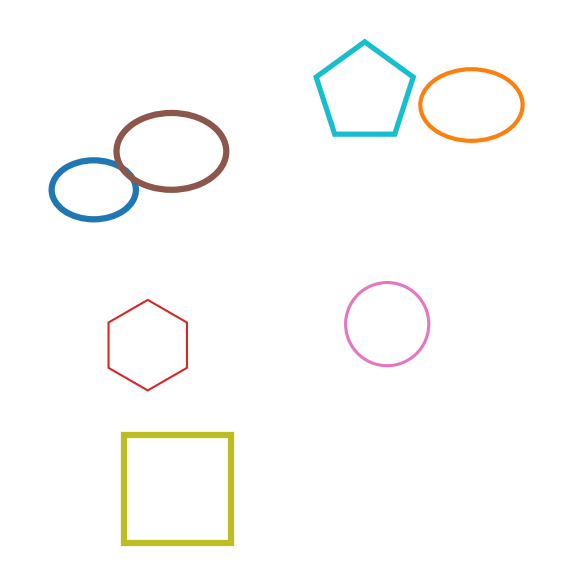[{"shape": "oval", "thickness": 3, "radius": 0.36, "center": [0.162, 0.67]}, {"shape": "oval", "thickness": 2, "radius": 0.44, "center": [0.816, 0.817]}, {"shape": "hexagon", "thickness": 1, "radius": 0.39, "center": [0.256, 0.401]}, {"shape": "oval", "thickness": 3, "radius": 0.48, "center": [0.297, 0.737]}, {"shape": "circle", "thickness": 1.5, "radius": 0.36, "center": [0.67, 0.438]}, {"shape": "square", "thickness": 3, "radius": 0.47, "center": [0.307, 0.152]}, {"shape": "pentagon", "thickness": 2.5, "radius": 0.44, "center": [0.632, 0.838]}]